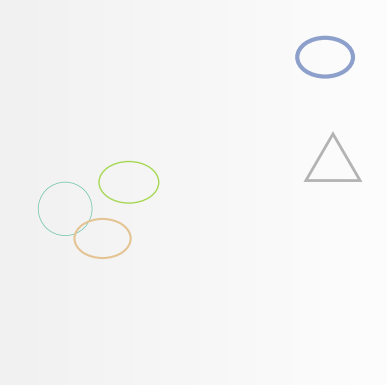[{"shape": "circle", "thickness": 0.5, "radius": 0.35, "center": [0.168, 0.457]}, {"shape": "oval", "thickness": 3, "radius": 0.36, "center": [0.839, 0.852]}, {"shape": "oval", "thickness": 1, "radius": 0.39, "center": [0.333, 0.527]}, {"shape": "oval", "thickness": 1.5, "radius": 0.36, "center": [0.265, 0.381]}, {"shape": "triangle", "thickness": 2, "radius": 0.4, "center": [0.859, 0.571]}]